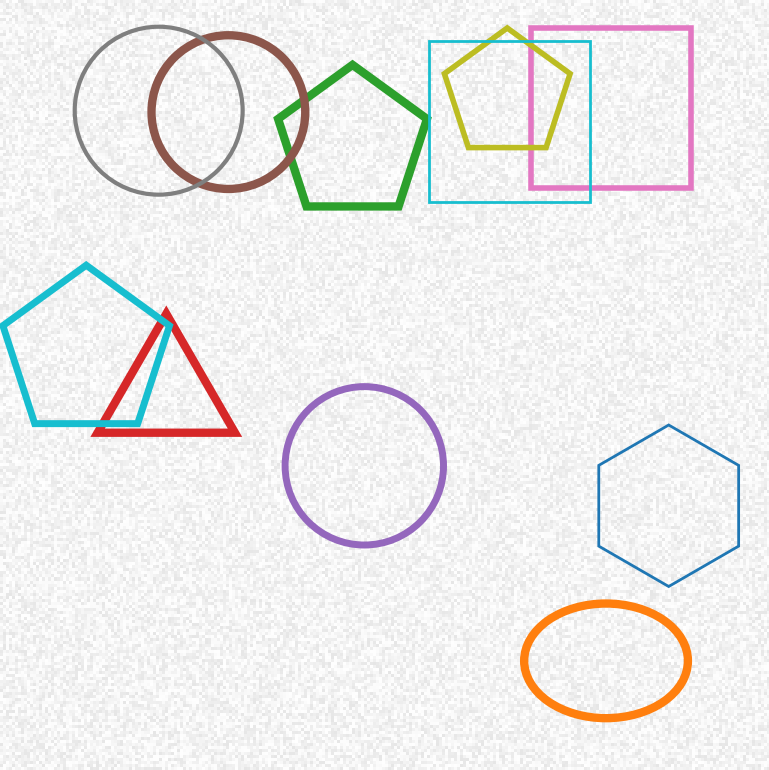[{"shape": "hexagon", "thickness": 1, "radius": 0.52, "center": [0.868, 0.343]}, {"shape": "oval", "thickness": 3, "radius": 0.53, "center": [0.787, 0.142]}, {"shape": "pentagon", "thickness": 3, "radius": 0.51, "center": [0.458, 0.814]}, {"shape": "triangle", "thickness": 3, "radius": 0.51, "center": [0.216, 0.49]}, {"shape": "circle", "thickness": 2.5, "radius": 0.51, "center": [0.473, 0.395]}, {"shape": "circle", "thickness": 3, "radius": 0.5, "center": [0.297, 0.854]}, {"shape": "square", "thickness": 2, "radius": 0.52, "center": [0.793, 0.86]}, {"shape": "circle", "thickness": 1.5, "radius": 0.55, "center": [0.206, 0.856]}, {"shape": "pentagon", "thickness": 2, "radius": 0.43, "center": [0.659, 0.878]}, {"shape": "square", "thickness": 1, "radius": 0.52, "center": [0.661, 0.842]}, {"shape": "pentagon", "thickness": 2.5, "radius": 0.57, "center": [0.112, 0.542]}]